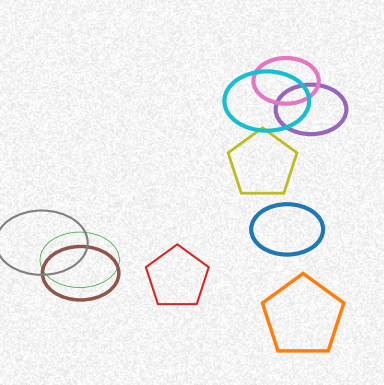[{"shape": "oval", "thickness": 3, "radius": 0.47, "center": [0.746, 0.404]}, {"shape": "pentagon", "thickness": 2.5, "radius": 0.56, "center": [0.787, 0.179]}, {"shape": "oval", "thickness": 0.5, "radius": 0.52, "center": [0.207, 0.325]}, {"shape": "pentagon", "thickness": 1.5, "radius": 0.43, "center": [0.461, 0.279]}, {"shape": "oval", "thickness": 3, "radius": 0.46, "center": [0.808, 0.716]}, {"shape": "oval", "thickness": 2.5, "radius": 0.5, "center": [0.209, 0.29]}, {"shape": "oval", "thickness": 3, "radius": 0.42, "center": [0.743, 0.79]}, {"shape": "oval", "thickness": 1.5, "radius": 0.6, "center": [0.108, 0.37]}, {"shape": "pentagon", "thickness": 2, "radius": 0.47, "center": [0.682, 0.574]}, {"shape": "oval", "thickness": 3, "radius": 0.55, "center": [0.693, 0.738]}]